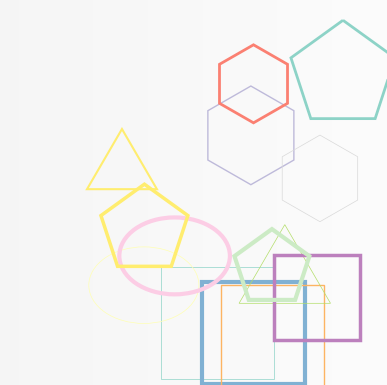[{"shape": "square", "thickness": 0.5, "radius": 0.73, "center": [0.562, 0.161]}, {"shape": "pentagon", "thickness": 2, "radius": 0.71, "center": [0.885, 0.806]}, {"shape": "oval", "thickness": 0.5, "radius": 0.71, "center": [0.371, 0.259]}, {"shape": "hexagon", "thickness": 1, "radius": 0.64, "center": [0.647, 0.648]}, {"shape": "hexagon", "thickness": 2, "radius": 0.51, "center": [0.654, 0.782]}, {"shape": "square", "thickness": 3, "radius": 0.66, "center": [0.653, 0.135]}, {"shape": "square", "thickness": 1, "radius": 0.67, "center": [0.702, 0.126]}, {"shape": "triangle", "thickness": 0.5, "radius": 0.68, "center": [0.735, 0.28]}, {"shape": "oval", "thickness": 3, "radius": 0.71, "center": [0.451, 0.335]}, {"shape": "hexagon", "thickness": 0.5, "radius": 0.56, "center": [0.826, 0.537]}, {"shape": "square", "thickness": 2.5, "radius": 0.55, "center": [0.818, 0.227]}, {"shape": "pentagon", "thickness": 3, "radius": 0.51, "center": [0.702, 0.303]}, {"shape": "pentagon", "thickness": 2.5, "radius": 0.59, "center": [0.373, 0.404]}, {"shape": "triangle", "thickness": 1.5, "radius": 0.52, "center": [0.315, 0.561]}]